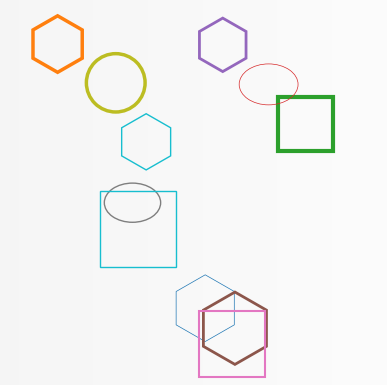[{"shape": "hexagon", "thickness": 0.5, "radius": 0.43, "center": [0.53, 0.2]}, {"shape": "hexagon", "thickness": 2.5, "radius": 0.37, "center": [0.149, 0.886]}, {"shape": "square", "thickness": 3, "radius": 0.35, "center": [0.788, 0.678]}, {"shape": "oval", "thickness": 0.5, "radius": 0.38, "center": [0.693, 0.781]}, {"shape": "hexagon", "thickness": 2, "radius": 0.35, "center": [0.575, 0.884]}, {"shape": "hexagon", "thickness": 2, "radius": 0.47, "center": [0.606, 0.147]}, {"shape": "square", "thickness": 1.5, "radius": 0.43, "center": [0.599, 0.106]}, {"shape": "oval", "thickness": 1, "radius": 0.36, "center": [0.342, 0.474]}, {"shape": "circle", "thickness": 2.5, "radius": 0.38, "center": [0.299, 0.785]}, {"shape": "hexagon", "thickness": 1, "radius": 0.36, "center": [0.377, 0.632]}, {"shape": "square", "thickness": 1, "radius": 0.49, "center": [0.357, 0.405]}]